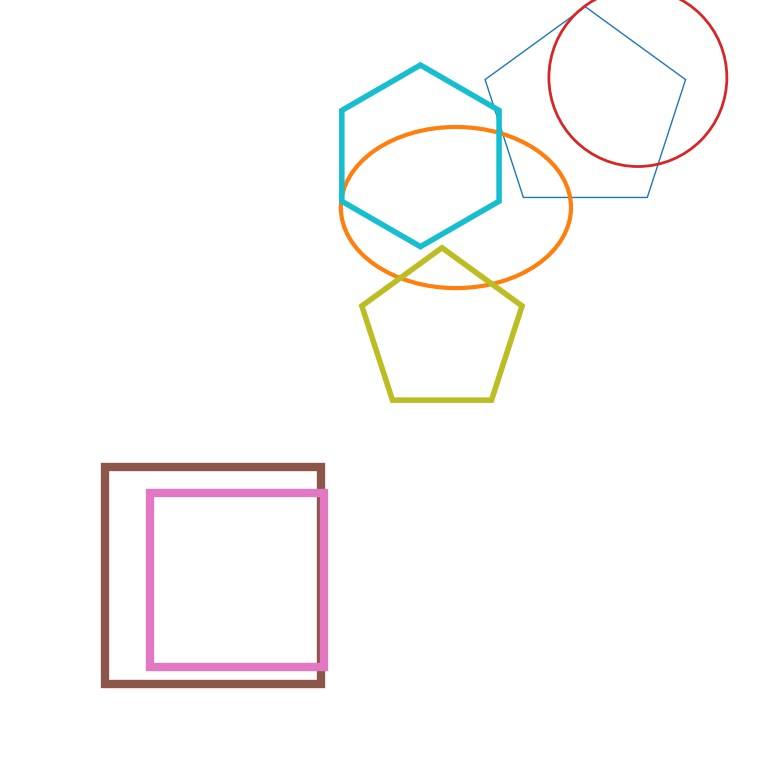[{"shape": "pentagon", "thickness": 0.5, "radius": 0.68, "center": [0.76, 0.854]}, {"shape": "oval", "thickness": 1.5, "radius": 0.75, "center": [0.592, 0.73]}, {"shape": "circle", "thickness": 1, "radius": 0.58, "center": [0.828, 0.899]}, {"shape": "square", "thickness": 3, "radius": 0.7, "center": [0.276, 0.253]}, {"shape": "square", "thickness": 3, "radius": 0.56, "center": [0.308, 0.246]}, {"shape": "pentagon", "thickness": 2, "radius": 0.55, "center": [0.574, 0.569]}, {"shape": "hexagon", "thickness": 2, "radius": 0.59, "center": [0.546, 0.798]}]